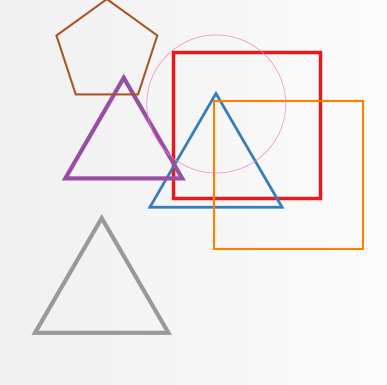[{"shape": "square", "thickness": 2.5, "radius": 0.95, "center": [0.636, 0.676]}, {"shape": "triangle", "thickness": 2, "radius": 0.98, "center": [0.557, 0.56]}, {"shape": "triangle", "thickness": 3, "radius": 0.87, "center": [0.319, 0.624]}, {"shape": "square", "thickness": 1.5, "radius": 0.96, "center": [0.744, 0.546]}, {"shape": "pentagon", "thickness": 1.5, "radius": 0.68, "center": [0.276, 0.865]}, {"shape": "circle", "thickness": 0.5, "radius": 0.9, "center": [0.558, 0.73]}, {"shape": "triangle", "thickness": 3, "radius": 0.99, "center": [0.263, 0.235]}]